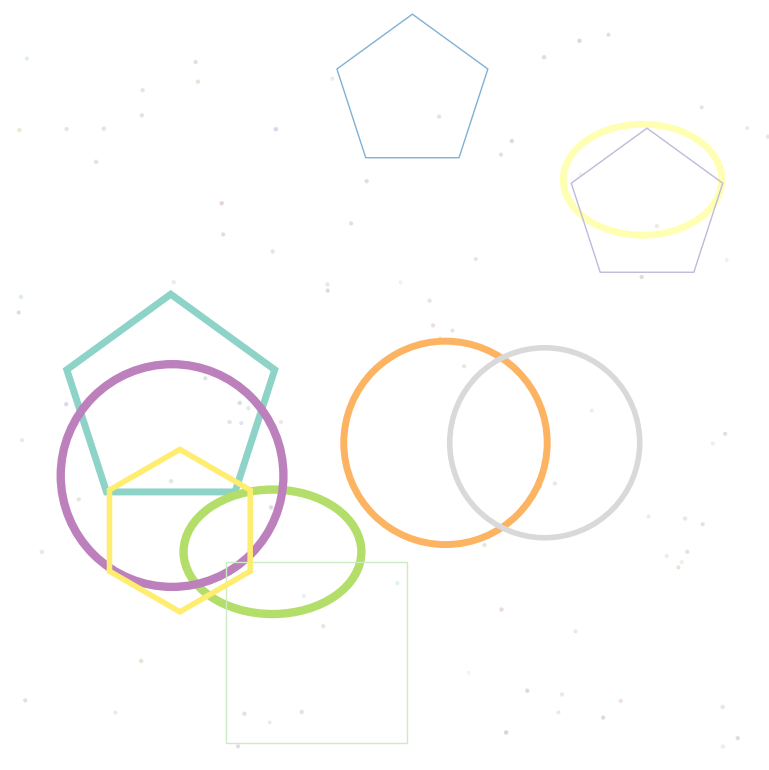[{"shape": "pentagon", "thickness": 2.5, "radius": 0.71, "center": [0.222, 0.476]}, {"shape": "oval", "thickness": 2.5, "radius": 0.51, "center": [0.834, 0.767]}, {"shape": "pentagon", "thickness": 0.5, "radius": 0.52, "center": [0.84, 0.73]}, {"shape": "pentagon", "thickness": 0.5, "radius": 0.52, "center": [0.536, 0.879]}, {"shape": "circle", "thickness": 2.5, "radius": 0.66, "center": [0.579, 0.425]}, {"shape": "oval", "thickness": 3, "radius": 0.58, "center": [0.354, 0.283]}, {"shape": "circle", "thickness": 2, "radius": 0.62, "center": [0.707, 0.425]}, {"shape": "circle", "thickness": 3, "radius": 0.72, "center": [0.223, 0.382]}, {"shape": "square", "thickness": 0.5, "radius": 0.59, "center": [0.411, 0.152]}, {"shape": "hexagon", "thickness": 2, "radius": 0.53, "center": [0.234, 0.311]}]